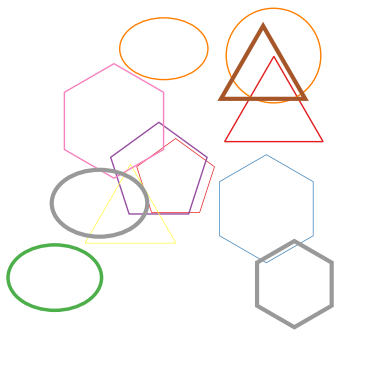[{"shape": "pentagon", "thickness": 0.5, "radius": 0.53, "center": [0.456, 0.534]}, {"shape": "triangle", "thickness": 1, "radius": 0.74, "center": [0.711, 0.706]}, {"shape": "hexagon", "thickness": 0.5, "radius": 0.7, "center": [0.692, 0.458]}, {"shape": "oval", "thickness": 2.5, "radius": 0.61, "center": [0.142, 0.279]}, {"shape": "pentagon", "thickness": 1, "radius": 0.66, "center": [0.413, 0.551]}, {"shape": "circle", "thickness": 1, "radius": 0.61, "center": [0.71, 0.856]}, {"shape": "oval", "thickness": 1, "radius": 0.57, "center": [0.425, 0.873]}, {"shape": "triangle", "thickness": 0.5, "radius": 0.68, "center": [0.339, 0.437]}, {"shape": "triangle", "thickness": 3, "radius": 0.63, "center": [0.683, 0.806]}, {"shape": "hexagon", "thickness": 1, "radius": 0.74, "center": [0.296, 0.686]}, {"shape": "oval", "thickness": 3, "radius": 0.62, "center": [0.258, 0.472]}, {"shape": "hexagon", "thickness": 3, "radius": 0.56, "center": [0.765, 0.262]}]